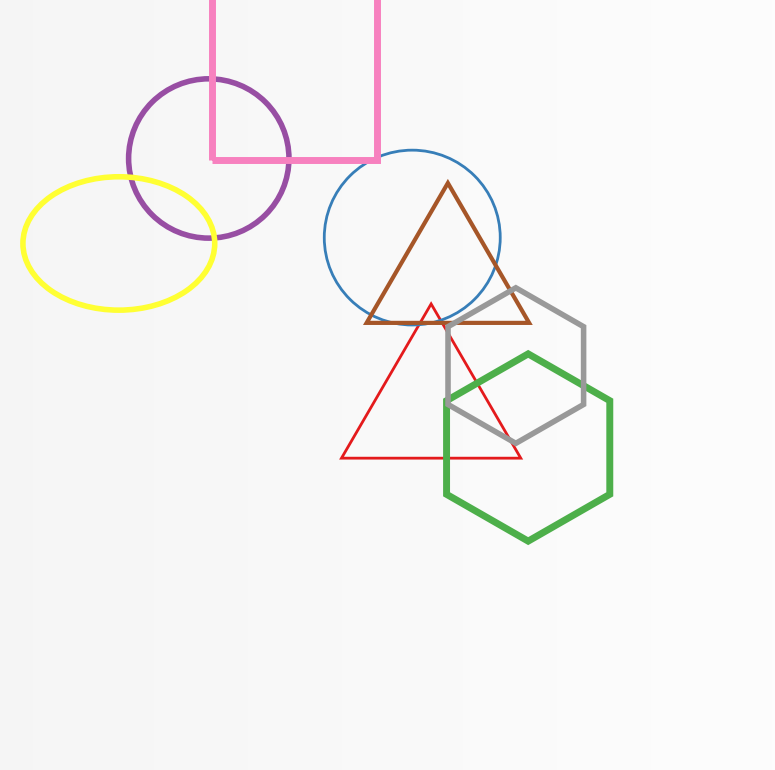[{"shape": "triangle", "thickness": 1, "radius": 0.67, "center": [0.556, 0.472]}, {"shape": "circle", "thickness": 1, "radius": 0.57, "center": [0.532, 0.691]}, {"shape": "hexagon", "thickness": 2.5, "radius": 0.61, "center": [0.682, 0.419]}, {"shape": "circle", "thickness": 2, "radius": 0.52, "center": [0.269, 0.794]}, {"shape": "oval", "thickness": 2, "radius": 0.62, "center": [0.153, 0.684]}, {"shape": "triangle", "thickness": 1.5, "radius": 0.61, "center": [0.578, 0.641]}, {"shape": "square", "thickness": 2.5, "radius": 0.53, "center": [0.38, 0.899]}, {"shape": "hexagon", "thickness": 2, "radius": 0.51, "center": [0.666, 0.525]}]